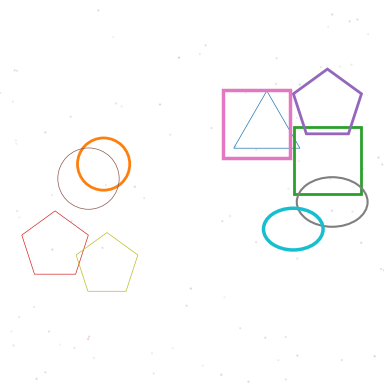[{"shape": "triangle", "thickness": 0.5, "radius": 0.5, "center": [0.693, 0.665]}, {"shape": "circle", "thickness": 2, "radius": 0.34, "center": [0.269, 0.574]}, {"shape": "square", "thickness": 2, "radius": 0.43, "center": [0.85, 0.583]}, {"shape": "pentagon", "thickness": 0.5, "radius": 0.45, "center": [0.143, 0.361]}, {"shape": "pentagon", "thickness": 2, "radius": 0.46, "center": [0.85, 0.728]}, {"shape": "circle", "thickness": 0.5, "radius": 0.4, "center": [0.23, 0.536]}, {"shape": "square", "thickness": 2.5, "radius": 0.44, "center": [0.666, 0.677]}, {"shape": "oval", "thickness": 1.5, "radius": 0.46, "center": [0.863, 0.475]}, {"shape": "pentagon", "thickness": 0.5, "radius": 0.42, "center": [0.278, 0.312]}, {"shape": "oval", "thickness": 2.5, "radius": 0.39, "center": [0.762, 0.405]}]